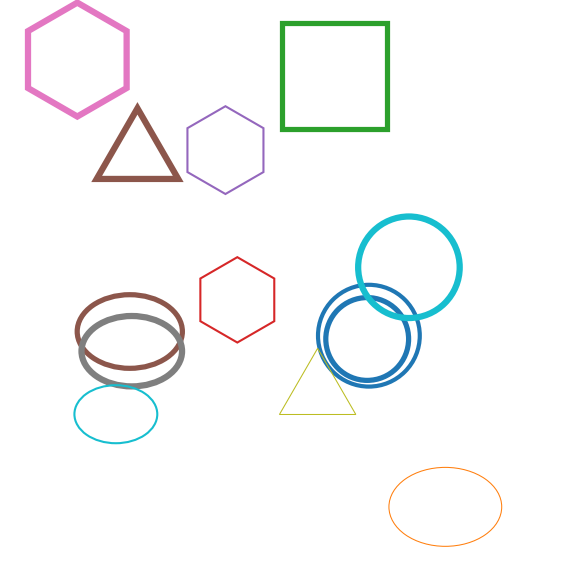[{"shape": "circle", "thickness": 2, "radius": 0.44, "center": [0.639, 0.418]}, {"shape": "circle", "thickness": 2.5, "radius": 0.36, "center": [0.636, 0.412]}, {"shape": "oval", "thickness": 0.5, "radius": 0.49, "center": [0.771, 0.121]}, {"shape": "square", "thickness": 2.5, "radius": 0.46, "center": [0.579, 0.867]}, {"shape": "hexagon", "thickness": 1, "radius": 0.37, "center": [0.411, 0.48]}, {"shape": "hexagon", "thickness": 1, "radius": 0.38, "center": [0.39, 0.739]}, {"shape": "oval", "thickness": 2.5, "radius": 0.46, "center": [0.225, 0.425]}, {"shape": "triangle", "thickness": 3, "radius": 0.41, "center": [0.238, 0.73]}, {"shape": "hexagon", "thickness": 3, "radius": 0.49, "center": [0.134, 0.896]}, {"shape": "oval", "thickness": 3, "radius": 0.44, "center": [0.228, 0.391]}, {"shape": "triangle", "thickness": 0.5, "radius": 0.38, "center": [0.55, 0.32]}, {"shape": "circle", "thickness": 3, "radius": 0.44, "center": [0.708, 0.536]}, {"shape": "oval", "thickness": 1, "radius": 0.36, "center": [0.201, 0.282]}]